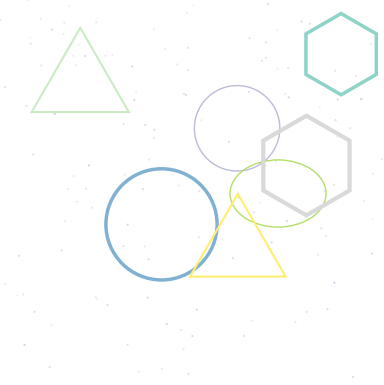[{"shape": "hexagon", "thickness": 2.5, "radius": 0.53, "center": [0.886, 0.859]}, {"shape": "circle", "thickness": 1, "radius": 0.55, "center": [0.616, 0.667]}, {"shape": "circle", "thickness": 2.5, "radius": 0.72, "center": [0.419, 0.417]}, {"shape": "oval", "thickness": 1, "radius": 0.62, "center": [0.722, 0.497]}, {"shape": "hexagon", "thickness": 3, "radius": 0.65, "center": [0.796, 0.57]}, {"shape": "triangle", "thickness": 1.5, "radius": 0.73, "center": [0.209, 0.782]}, {"shape": "triangle", "thickness": 1.5, "radius": 0.72, "center": [0.618, 0.353]}]